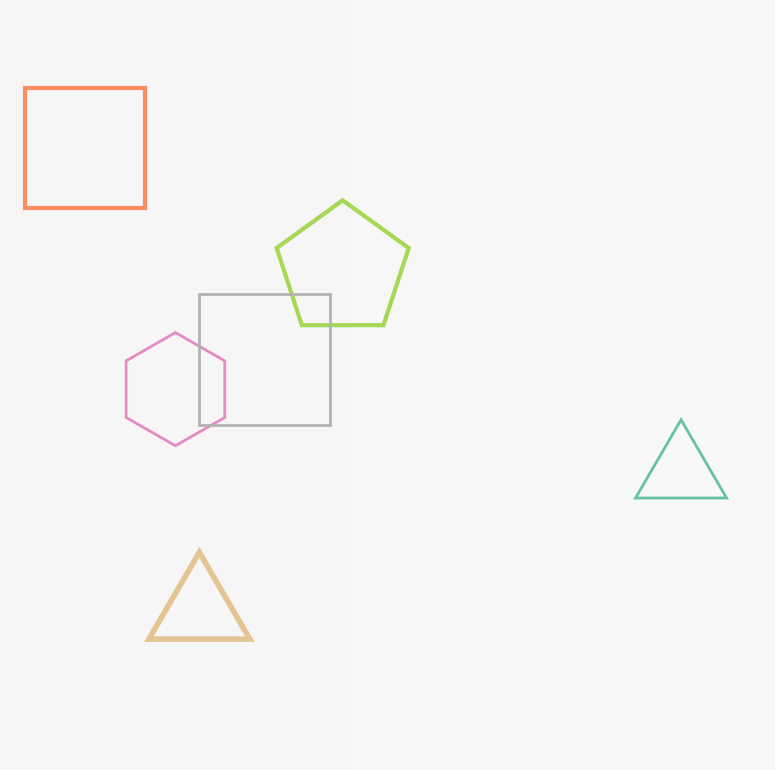[{"shape": "triangle", "thickness": 1, "radius": 0.34, "center": [0.879, 0.387]}, {"shape": "square", "thickness": 1.5, "radius": 0.39, "center": [0.11, 0.808]}, {"shape": "hexagon", "thickness": 1, "radius": 0.37, "center": [0.226, 0.495]}, {"shape": "pentagon", "thickness": 1.5, "radius": 0.45, "center": [0.442, 0.65]}, {"shape": "triangle", "thickness": 2, "radius": 0.38, "center": [0.257, 0.208]}, {"shape": "square", "thickness": 1, "radius": 0.42, "center": [0.341, 0.533]}]